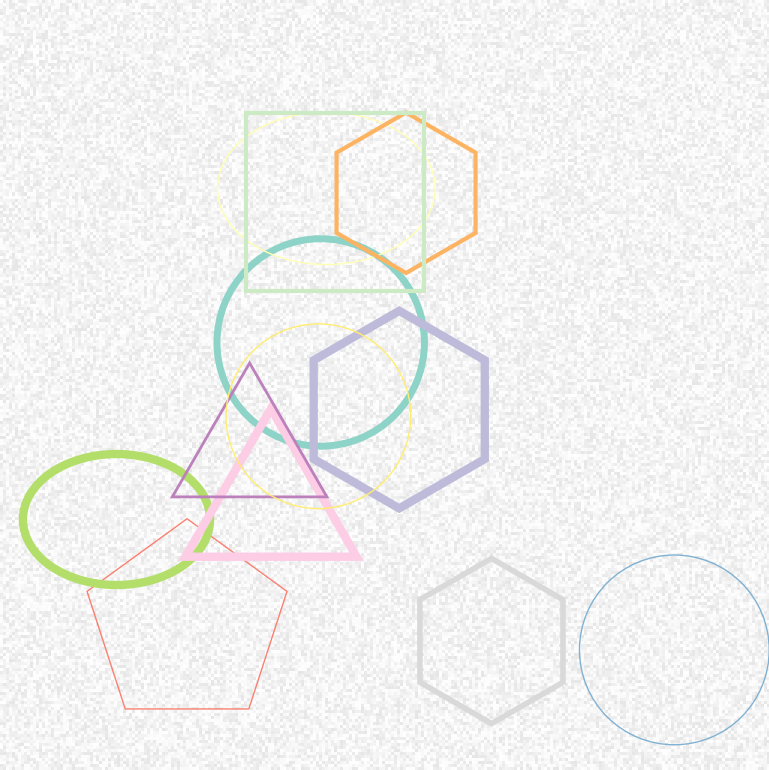[{"shape": "circle", "thickness": 2.5, "radius": 0.67, "center": [0.416, 0.555]}, {"shape": "oval", "thickness": 0.5, "radius": 0.71, "center": [0.424, 0.755]}, {"shape": "hexagon", "thickness": 3, "radius": 0.64, "center": [0.518, 0.468]}, {"shape": "pentagon", "thickness": 0.5, "radius": 0.68, "center": [0.243, 0.19]}, {"shape": "circle", "thickness": 0.5, "radius": 0.62, "center": [0.876, 0.156]}, {"shape": "hexagon", "thickness": 1.5, "radius": 0.52, "center": [0.527, 0.75]}, {"shape": "oval", "thickness": 3, "radius": 0.61, "center": [0.151, 0.325]}, {"shape": "triangle", "thickness": 3, "radius": 0.64, "center": [0.352, 0.341]}, {"shape": "hexagon", "thickness": 2, "radius": 0.54, "center": [0.638, 0.168]}, {"shape": "triangle", "thickness": 1, "radius": 0.58, "center": [0.324, 0.413]}, {"shape": "square", "thickness": 1.5, "radius": 0.58, "center": [0.435, 0.738]}, {"shape": "circle", "thickness": 0.5, "radius": 0.6, "center": [0.414, 0.459]}]